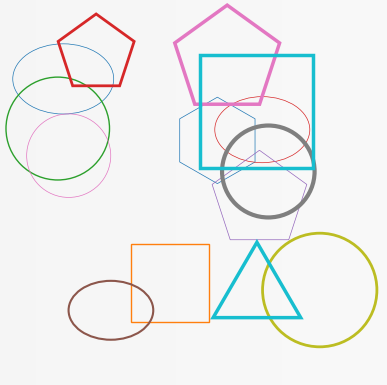[{"shape": "hexagon", "thickness": 0.5, "radius": 0.56, "center": [0.561, 0.635]}, {"shape": "oval", "thickness": 0.5, "radius": 0.65, "center": [0.163, 0.795]}, {"shape": "square", "thickness": 1, "radius": 0.51, "center": [0.439, 0.265]}, {"shape": "circle", "thickness": 1, "radius": 0.67, "center": [0.149, 0.666]}, {"shape": "oval", "thickness": 0.5, "radius": 0.61, "center": [0.677, 0.663]}, {"shape": "pentagon", "thickness": 2, "radius": 0.52, "center": [0.248, 0.861]}, {"shape": "pentagon", "thickness": 0.5, "radius": 0.64, "center": [0.67, 0.481]}, {"shape": "oval", "thickness": 1.5, "radius": 0.55, "center": [0.286, 0.194]}, {"shape": "pentagon", "thickness": 2.5, "radius": 0.71, "center": [0.586, 0.844]}, {"shape": "circle", "thickness": 0.5, "radius": 0.54, "center": [0.177, 0.596]}, {"shape": "circle", "thickness": 3, "radius": 0.6, "center": [0.692, 0.555]}, {"shape": "circle", "thickness": 2, "radius": 0.74, "center": [0.825, 0.247]}, {"shape": "square", "thickness": 2.5, "radius": 0.73, "center": [0.662, 0.711]}, {"shape": "triangle", "thickness": 2.5, "radius": 0.65, "center": [0.663, 0.24]}]